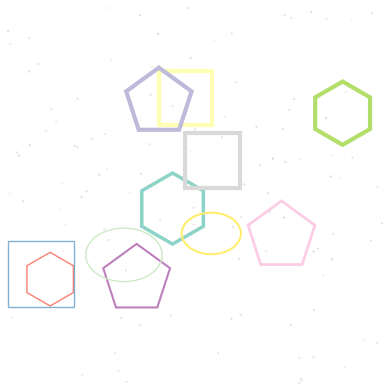[{"shape": "hexagon", "thickness": 2.5, "radius": 0.46, "center": [0.448, 0.458]}, {"shape": "square", "thickness": 3, "radius": 0.35, "center": [0.483, 0.745]}, {"shape": "pentagon", "thickness": 3, "radius": 0.45, "center": [0.413, 0.735]}, {"shape": "hexagon", "thickness": 1, "radius": 0.35, "center": [0.13, 0.275]}, {"shape": "square", "thickness": 1, "radius": 0.43, "center": [0.106, 0.287]}, {"shape": "hexagon", "thickness": 3, "radius": 0.41, "center": [0.89, 0.706]}, {"shape": "pentagon", "thickness": 2, "radius": 0.46, "center": [0.731, 0.387]}, {"shape": "square", "thickness": 3, "radius": 0.36, "center": [0.552, 0.584]}, {"shape": "pentagon", "thickness": 1.5, "radius": 0.46, "center": [0.355, 0.275]}, {"shape": "oval", "thickness": 1, "radius": 0.5, "center": [0.322, 0.338]}, {"shape": "oval", "thickness": 1.5, "radius": 0.38, "center": [0.549, 0.394]}]